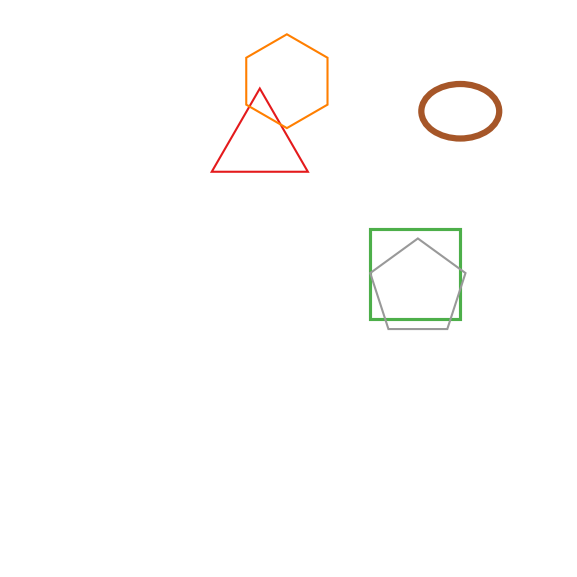[{"shape": "triangle", "thickness": 1, "radius": 0.48, "center": [0.45, 0.75]}, {"shape": "square", "thickness": 1.5, "radius": 0.39, "center": [0.719, 0.525]}, {"shape": "hexagon", "thickness": 1, "radius": 0.41, "center": [0.497, 0.859]}, {"shape": "oval", "thickness": 3, "radius": 0.34, "center": [0.797, 0.806]}, {"shape": "pentagon", "thickness": 1, "radius": 0.43, "center": [0.724, 0.499]}]